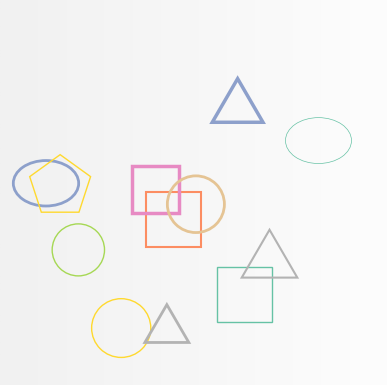[{"shape": "square", "thickness": 1, "radius": 0.36, "center": [0.632, 0.236]}, {"shape": "oval", "thickness": 0.5, "radius": 0.43, "center": [0.822, 0.635]}, {"shape": "square", "thickness": 1.5, "radius": 0.36, "center": [0.448, 0.431]}, {"shape": "oval", "thickness": 2, "radius": 0.42, "center": [0.119, 0.524]}, {"shape": "triangle", "thickness": 2.5, "radius": 0.38, "center": [0.613, 0.72]}, {"shape": "square", "thickness": 2.5, "radius": 0.31, "center": [0.4, 0.507]}, {"shape": "circle", "thickness": 1, "radius": 0.34, "center": [0.202, 0.351]}, {"shape": "circle", "thickness": 1, "radius": 0.38, "center": [0.313, 0.148]}, {"shape": "pentagon", "thickness": 1, "radius": 0.41, "center": [0.155, 0.516]}, {"shape": "circle", "thickness": 2, "radius": 0.37, "center": [0.505, 0.47]}, {"shape": "triangle", "thickness": 2, "radius": 0.33, "center": [0.431, 0.143]}, {"shape": "triangle", "thickness": 1.5, "radius": 0.41, "center": [0.696, 0.32]}]